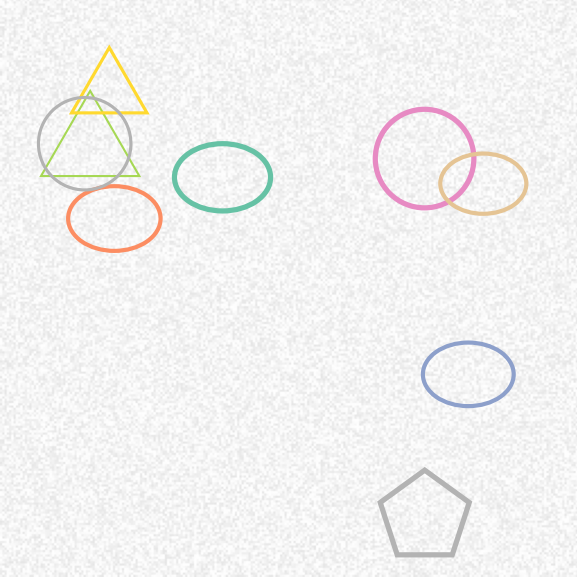[{"shape": "oval", "thickness": 2.5, "radius": 0.42, "center": [0.385, 0.692]}, {"shape": "oval", "thickness": 2, "radius": 0.4, "center": [0.198, 0.621]}, {"shape": "oval", "thickness": 2, "radius": 0.39, "center": [0.811, 0.351]}, {"shape": "circle", "thickness": 2.5, "radius": 0.43, "center": [0.735, 0.725]}, {"shape": "triangle", "thickness": 1, "radius": 0.49, "center": [0.156, 0.743]}, {"shape": "triangle", "thickness": 1.5, "radius": 0.38, "center": [0.189, 0.841]}, {"shape": "oval", "thickness": 2, "radius": 0.37, "center": [0.837, 0.681]}, {"shape": "circle", "thickness": 1.5, "radius": 0.4, "center": [0.147, 0.75]}, {"shape": "pentagon", "thickness": 2.5, "radius": 0.41, "center": [0.735, 0.104]}]